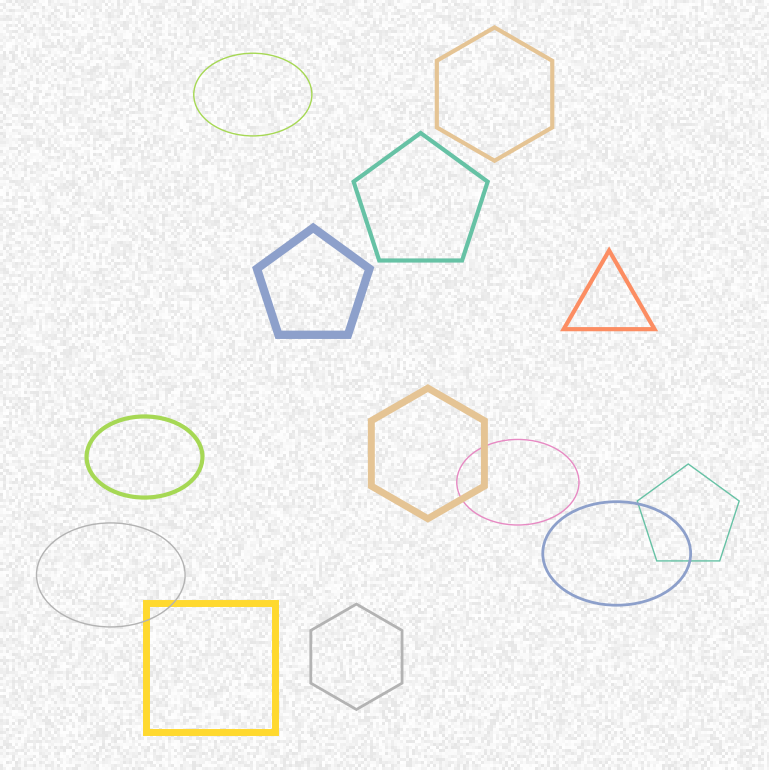[{"shape": "pentagon", "thickness": 1.5, "radius": 0.46, "center": [0.546, 0.736]}, {"shape": "pentagon", "thickness": 0.5, "radius": 0.35, "center": [0.894, 0.328]}, {"shape": "triangle", "thickness": 1.5, "radius": 0.34, "center": [0.791, 0.607]}, {"shape": "oval", "thickness": 1, "radius": 0.48, "center": [0.801, 0.281]}, {"shape": "pentagon", "thickness": 3, "radius": 0.38, "center": [0.407, 0.627]}, {"shape": "oval", "thickness": 0.5, "radius": 0.4, "center": [0.673, 0.374]}, {"shape": "oval", "thickness": 1.5, "radius": 0.38, "center": [0.188, 0.406]}, {"shape": "oval", "thickness": 0.5, "radius": 0.38, "center": [0.328, 0.877]}, {"shape": "square", "thickness": 2.5, "radius": 0.42, "center": [0.274, 0.133]}, {"shape": "hexagon", "thickness": 2.5, "radius": 0.42, "center": [0.556, 0.411]}, {"shape": "hexagon", "thickness": 1.5, "radius": 0.43, "center": [0.642, 0.878]}, {"shape": "oval", "thickness": 0.5, "radius": 0.48, "center": [0.144, 0.253]}, {"shape": "hexagon", "thickness": 1, "radius": 0.34, "center": [0.463, 0.147]}]